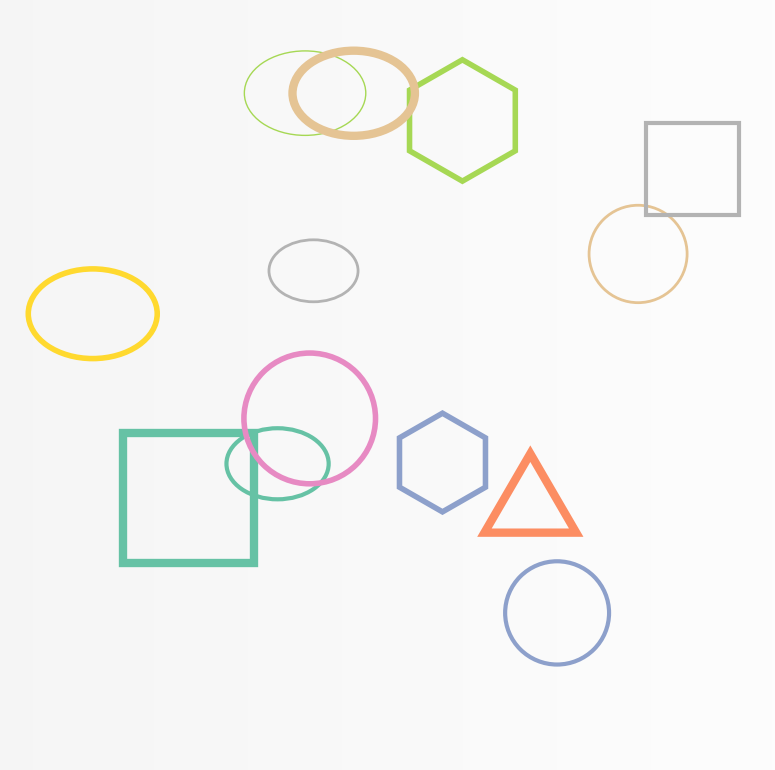[{"shape": "oval", "thickness": 1.5, "radius": 0.33, "center": [0.358, 0.398]}, {"shape": "square", "thickness": 3, "radius": 0.42, "center": [0.244, 0.353]}, {"shape": "triangle", "thickness": 3, "radius": 0.34, "center": [0.684, 0.342]}, {"shape": "circle", "thickness": 1.5, "radius": 0.34, "center": [0.719, 0.204]}, {"shape": "hexagon", "thickness": 2, "radius": 0.32, "center": [0.571, 0.399]}, {"shape": "circle", "thickness": 2, "radius": 0.42, "center": [0.4, 0.457]}, {"shape": "hexagon", "thickness": 2, "radius": 0.39, "center": [0.597, 0.844]}, {"shape": "oval", "thickness": 0.5, "radius": 0.39, "center": [0.394, 0.879]}, {"shape": "oval", "thickness": 2, "radius": 0.42, "center": [0.12, 0.593]}, {"shape": "oval", "thickness": 3, "radius": 0.39, "center": [0.456, 0.879]}, {"shape": "circle", "thickness": 1, "radius": 0.32, "center": [0.823, 0.67]}, {"shape": "square", "thickness": 1.5, "radius": 0.3, "center": [0.893, 0.781]}, {"shape": "oval", "thickness": 1, "radius": 0.29, "center": [0.405, 0.648]}]